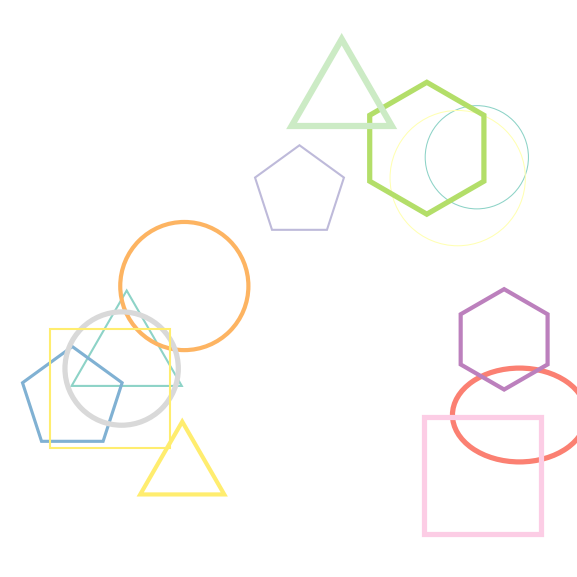[{"shape": "circle", "thickness": 0.5, "radius": 0.45, "center": [0.826, 0.727]}, {"shape": "triangle", "thickness": 1, "radius": 0.55, "center": [0.219, 0.386]}, {"shape": "circle", "thickness": 0.5, "radius": 0.59, "center": [0.793, 0.691]}, {"shape": "pentagon", "thickness": 1, "radius": 0.4, "center": [0.519, 0.667]}, {"shape": "oval", "thickness": 2.5, "radius": 0.58, "center": [0.9, 0.281]}, {"shape": "pentagon", "thickness": 1.5, "radius": 0.45, "center": [0.125, 0.308]}, {"shape": "circle", "thickness": 2, "radius": 0.55, "center": [0.319, 0.504]}, {"shape": "hexagon", "thickness": 2.5, "radius": 0.57, "center": [0.739, 0.742]}, {"shape": "square", "thickness": 2.5, "radius": 0.5, "center": [0.835, 0.176]}, {"shape": "circle", "thickness": 2.5, "radius": 0.49, "center": [0.211, 0.361]}, {"shape": "hexagon", "thickness": 2, "radius": 0.43, "center": [0.873, 0.412]}, {"shape": "triangle", "thickness": 3, "radius": 0.5, "center": [0.592, 0.831]}, {"shape": "triangle", "thickness": 2, "radius": 0.42, "center": [0.316, 0.185]}, {"shape": "square", "thickness": 1, "radius": 0.52, "center": [0.191, 0.327]}]